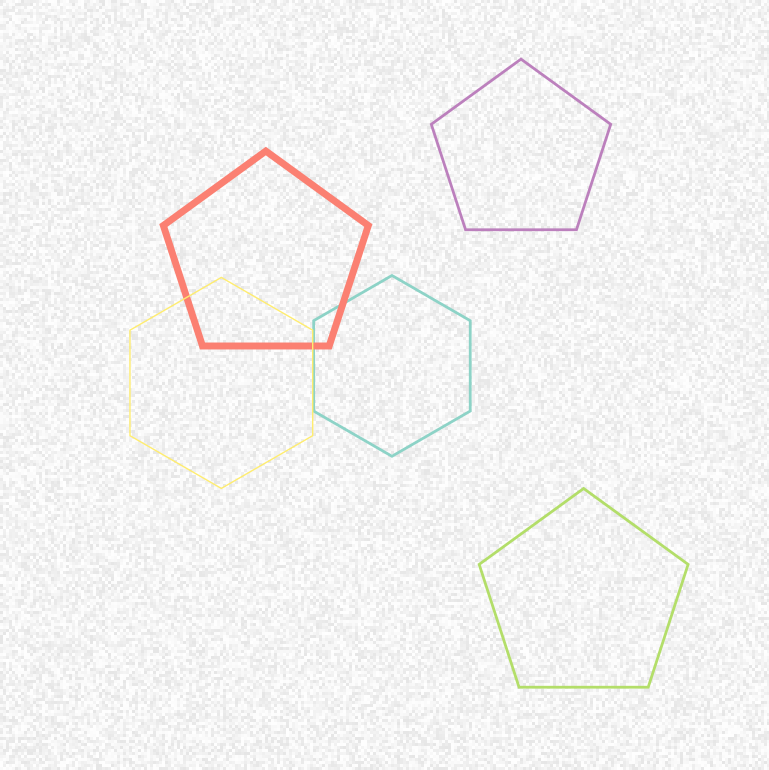[{"shape": "hexagon", "thickness": 1, "radius": 0.59, "center": [0.509, 0.525]}, {"shape": "pentagon", "thickness": 2.5, "radius": 0.7, "center": [0.345, 0.664]}, {"shape": "pentagon", "thickness": 1, "radius": 0.71, "center": [0.758, 0.223]}, {"shape": "pentagon", "thickness": 1, "radius": 0.61, "center": [0.677, 0.801]}, {"shape": "hexagon", "thickness": 0.5, "radius": 0.69, "center": [0.287, 0.503]}]